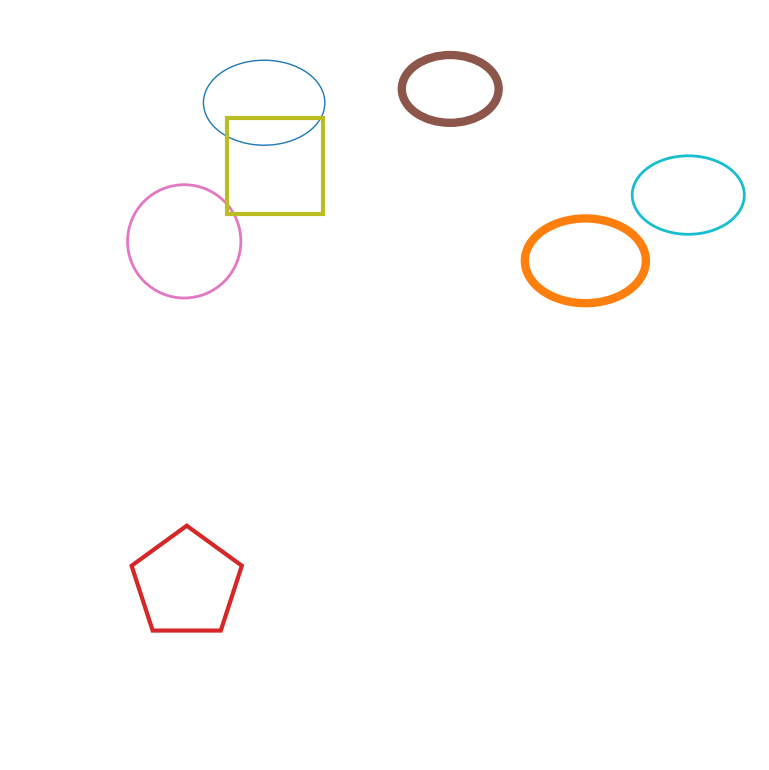[{"shape": "oval", "thickness": 0.5, "radius": 0.39, "center": [0.343, 0.867]}, {"shape": "oval", "thickness": 3, "radius": 0.39, "center": [0.76, 0.661]}, {"shape": "pentagon", "thickness": 1.5, "radius": 0.38, "center": [0.242, 0.242]}, {"shape": "oval", "thickness": 3, "radius": 0.31, "center": [0.585, 0.885]}, {"shape": "circle", "thickness": 1, "radius": 0.37, "center": [0.239, 0.687]}, {"shape": "square", "thickness": 1.5, "radius": 0.31, "center": [0.357, 0.784]}, {"shape": "oval", "thickness": 1, "radius": 0.36, "center": [0.894, 0.747]}]